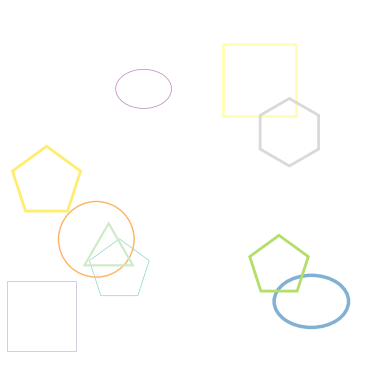[{"shape": "pentagon", "thickness": 0.5, "radius": 0.41, "center": [0.31, 0.298]}, {"shape": "square", "thickness": 2, "radius": 0.47, "center": [0.673, 0.792]}, {"shape": "square", "thickness": 0.5, "radius": 0.45, "center": [0.108, 0.18]}, {"shape": "oval", "thickness": 2.5, "radius": 0.48, "center": [0.809, 0.217]}, {"shape": "circle", "thickness": 1, "radius": 0.49, "center": [0.25, 0.378]}, {"shape": "pentagon", "thickness": 2, "radius": 0.4, "center": [0.725, 0.309]}, {"shape": "hexagon", "thickness": 2, "radius": 0.44, "center": [0.752, 0.657]}, {"shape": "oval", "thickness": 0.5, "radius": 0.36, "center": [0.373, 0.769]}, {"shape": "triangle", "thickness": 1.5, "radius": 0.36, "center": [0.282, 0.347]}, {"shape": "pentagon", "thickness": 2, "radius": 0.46, "center": [0.121, 0.527]}]